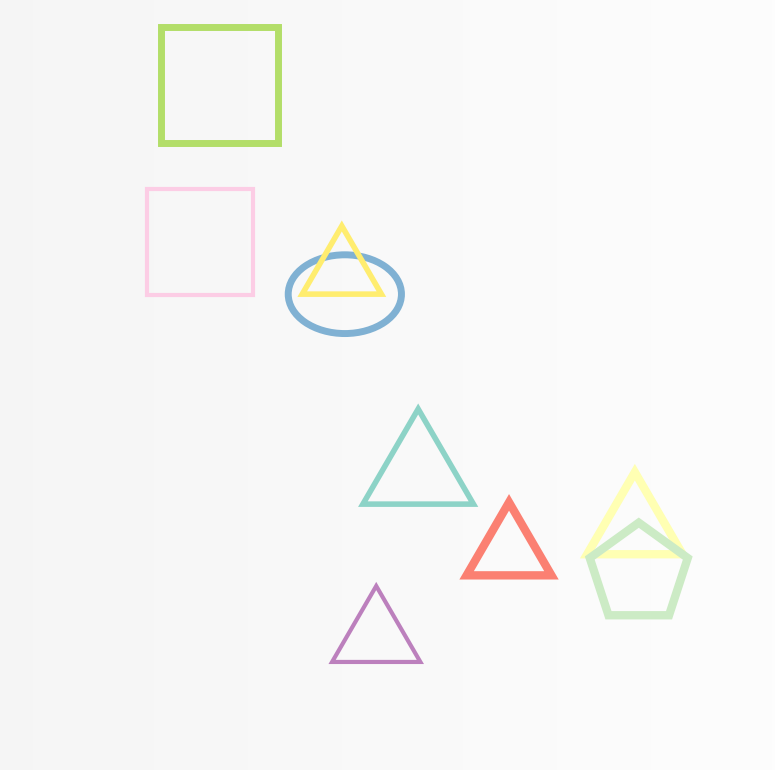[{"shape": "triangle", "thickness": 2, "radius": 0.41, "center": [0.54, 0.386]}, {"shape": "triangle", "thickness": 3, "radius": 0.36, "center": [0.819, 0.316]}, {"shape": "triangle", "thickness": 3, "radius": 0.32, "center": [0.657, 0.284]}, {"shape": "oval", "thickness": 2.5, "radius": 0.37, "center": [0.445, 0.618]}, {"shape": "square", "thickness": 2.5, "radius": 0.38, "center": [0.283, 0.89]}, {"shape": "square", "thickness": 1.5, "radius": 0.34, "center": [0.258, 0.686]}, {"shape": "triangle", "thickness": 1.5, "radius": 0.33, "center": [0.485, 0.173]}, {"shape": "pentagon", "thickness": 3, "radius": 0.33, "center": [0.824, 0.255]}, {"shape": "triangle", "thickness": 2, "radius": 0.29, "center": [0.441, 0.648]}]